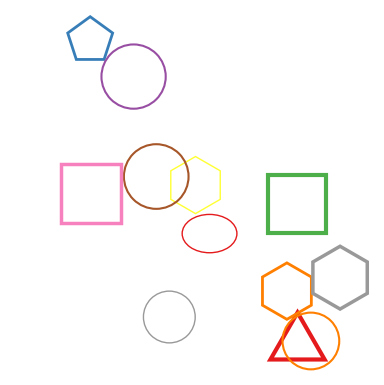[{"shape": "oval", "thickness": 1, "radius": 0.36, "center": [0.544, 0.393]}, {"shape": "triangle", "thickness": 3, "radius": 0.41, "center": [0.773, 0.107]}, {"shape": "pentagon", "thickness": 2, "radius": 0.31, "center": [0.234, 0.895]}, {"shape": "square", "thickness": 3, "radius": 0.37, "center": [0.771, 0.471]}, {"shape": "circle", "thickness": 1.5, "radius": 0.42, "center": [0.347, 0.801]}, {"shape": "circle", "thickness": 1.5, "radius": 0.37, "center": [0.807, 0.114]}, {"shape": "hexagon", "thickness": 2, "radius": 0.37, "center": [0.745, 0.244]}, {"shape": "hexagon", "thickness": 1, "radius": 0.37, "center": [0.508, 0.519]}, {"shape": "circle", "thickness": 1.5, "radius": 0.42, "center": [0.406, 0.541]}, {"shape": "square", "thickness": 2.5, "radius": 0.39, "center": [0.237, 0.497]}, {"shape": "circle", "thickness": 1, "radius": 0.34, "center": [0.44, 0.177]}, {"shape": "hexagon", "thickness": 2.5, "radius": 0.41, "center": [0.883, 0.279]}]